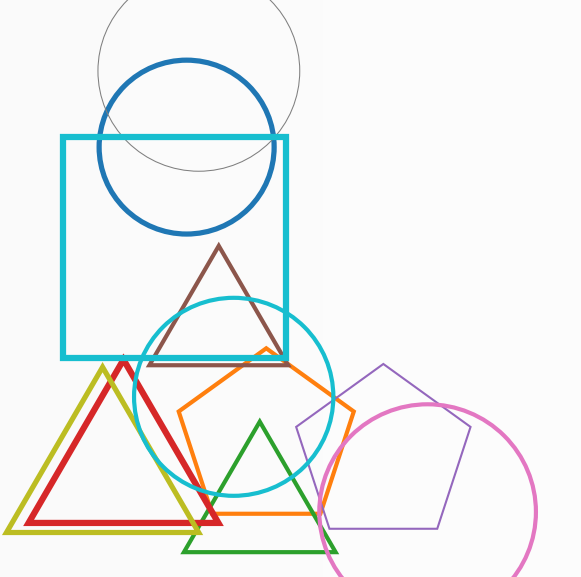[{"shape": "circle", "thickness": 2.5, "radius": 0.75, "center": [0.321, 0.744]}, {"shape": "pentagon", "thickness": 2, "radius": 0.79, "center": [0.458, 0.238]}, {"shape": "triangle", "thickness": 2, "radius": 0.75, "center": [0.447, 0.118]}, {"shape": "triangle", "thickness": 3, "radius": 0.94, "center": [0.212, 0.188]}, {"shape": "pentagon", "thickness": 1, "radius": 0.79, "center": [0.66, 0.211]}, {"shape": "triangle", "thickness": 2, "radius": 0.69, "center": [0.376, 0.436]}, {"shape": "circle", "thickness": 2, "radius": 0.93, "center": [0.736, 0.113]}, {"shape": "circle", "thickness": 0.5, "radius": 0.87, "center": [0.342, 0.876]}, {"shape": "triangle", "thickness": 2.5, "radius": 0.95, "center": [0.176, 0.173]}, {"shape": "square", "thickness": 3, "radius": 0.96, "center": [0.3, 0.571]}, {"shape": "circle", "thickness": 2, "radius": 0.86, "center": [0.402, 0.312]}]